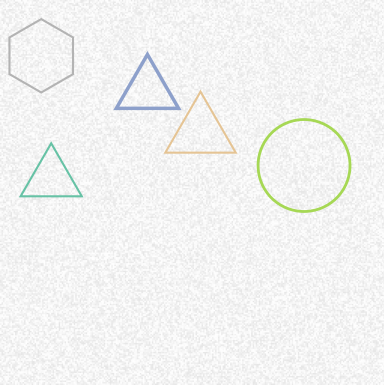[{"shape": "triangle", "thickness": 1.5, "radius": 0.46, "center": [0.133, 0.536]}, {"shape": "triangle", "thickness": 2.5, "radius": 0.47, "center": [0.383, 0.765]}, {"shape": "circle", "thickness": 2, "radius": 0.6, "center": [0.79, 0.57]}, {"shape": "triangle", "thickness": 1.5, "radius": 0.53, "center": [0.521, 0.656]}, {"shape": "hexagon", "thickness": 1.5, "radius": 0.48, "center": [0.107, 0.855]}]